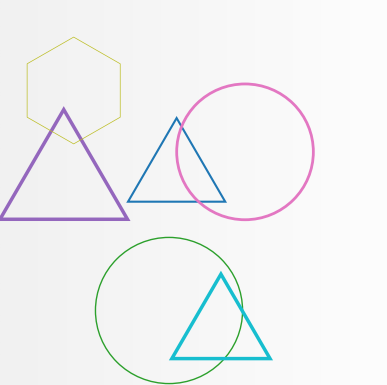[{"shape": "triangle", "thickness": 1.5, "radius": 0.72, "center": [0.456, 0.549]}, {"shape": "circle", "thickness": 1, "radius": 0.95, "center": [0.436, 0.194]}, {"shape": "triangle", "thickness": 2.5, "radius": 0.95, "center": [0.165, 0.525]}, {"shape": "circle", "thickness": 2, "radius": 0.88, "center": [0.632, 0.606]}, {"shape": "hexagon", "thickness": 0.5, "radius": 0.69, "center": [0.19, 0.765]}, {"shape": "triangle", "thickness": 2.5, "radius": 0.73, "center": [0.57, 0.142]}]